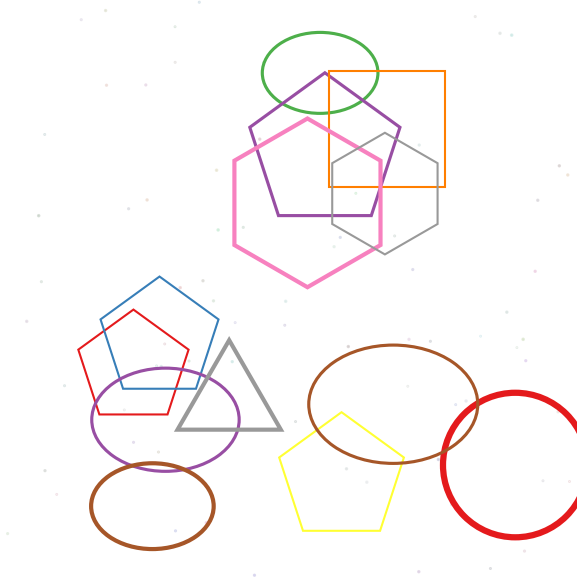[{"shape": "circle", "thickness": 3, "radius": 0.63, "center": [0.892, 0.194]}, {"shape": "pentagon", "thickness": 1, "radius": 0.5, "center": [0.231, 0.363]}, {"shape": "pentagon", "thickness": 1, "radius": 0.54, "center": [0.276, 0.413]}, {"shape": "oval", "thickness": 1.5, "radius": 0.5, "center": [0.554, 0.873]}, {"shape": "pentagon", "thickness": 1.5, "radius": 0.68, "center": [0.563, 0.736]}, {"shape": "oval", "thickness": 1.5, "radius": 0.64, "center": [0.287, 0.272]}, {"shape": "square", "thickness": 1, "radius": 0.5, "center": [0.67, 0.775]}, {"shape": "pentagon", "thickness": 1, "radius": 0.57, "center": [0.591, 0.172]}, {"shape": "oval", "thickness": 1.5, "radius": 0.73, "center": [0.681, 0.299]}, {"shape": "oval", "thickness": 2, "radius": 0.53, "center": [0.264, 0.123]}, {"shape": "hexagon", "thickness": 2, "radius": 0.73, "center": [0.532, 0.648]}, {"shape": "triangle", "thickness": 2, "radius": 0.52, "center": [0.397, 0.307]}, {"shape": "hexagon", "thickness": 1, "radius": 0.53, "center": [0.666, 0.664]}]